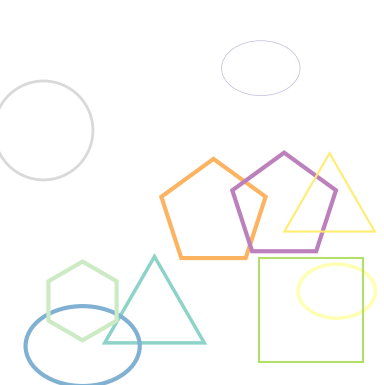[{"shape": "triangle", "thickness": 2.5, "radius": 0.75, "center": [0.401, 0.184]}, {"shape": "oval", "thickness": 2.5, "radius": 0.5, "center": [0.875, 0.244]}, {"shape": "oval", "thickness": 0.5, "radius": 0.51, "center": [0.677, 0.823]}, {"shape": "oval", "thickness": 3, "radius": 0.74, "center": [0.215, 0.101]}, {"shape": "pentagon", "thickness": 3, "radius": 0.71, "center": [0.555, 0.445]}, {"shape": "square", "thickness": 1.5, "radius": 0.68, "center": [0.808, 0.195]}, {"shape": "circle", "thickness": 2, "radius": 0.64, "center": [0.113, 0.661]}, {"shape": "pentagon", "thickness": 3, "radius": 0.71, "center": [0.738, 0.462]}, {"shape": "hexagon", "thickness": 3, "radius": 0.51, "center": [0.214, 0.218]}, {"shape": "triangle", "thickness": 1.5, "radius": 0.68, "center": [0.856, 0.466]}]